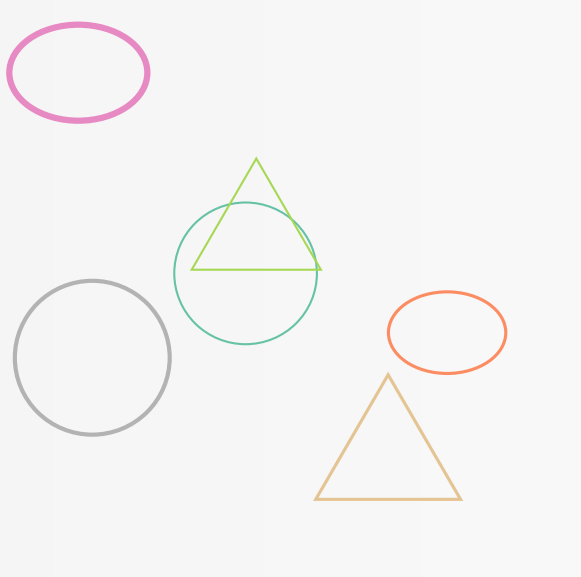[{"shape": "circle", "thickness": 1, "radius": 0.61, "center": [0.423, 0.526]}, {"shape": "oval", "thickness": 1.5, "radius": 0.5, "center": [0.769, 0.423]}, {"shape": "oval", "thickness": 3, "radius": 0.59, "center": [0.135, 0.873]}, {"shape": "triangle", "thickness": 1, "radius": 0.64, "center": [0.441, 0.596]}, {"shape": "triangle", "thickness": 1.5, "radius": 0.72, "center": [0.668, 0.206]}, {"shape": "circle", "thickness": 2, "radius": 0.67, "center": [0.159, 0.38]}]